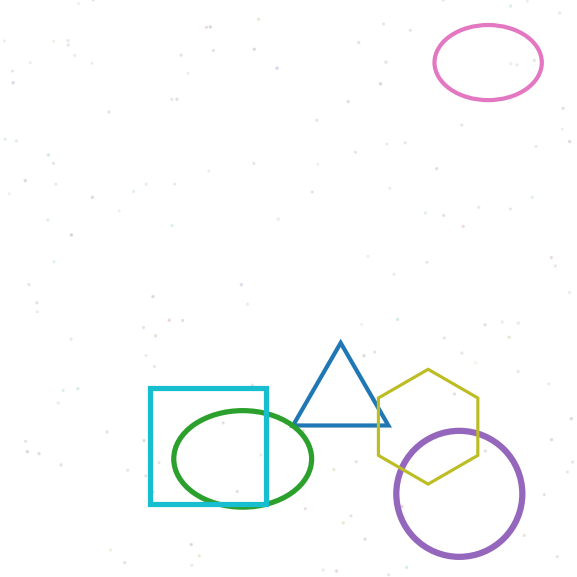[{"shape": "triangle", "thickness": 2, "radius": 0.48, "center": [0.59, 0.31]}, {"shape": "oval", "thickness": 2.5, "radius": 0.6, "center": [0.42, 0.205]}, {"shape": "circle", "thickness": 3, "radius": 0.55, "center": [0.795, 0.144]}, {"shape": "oval", "thickness": 2, "radius": 0.46, "center": [0.845, 0.891]}, {"shape": "hexagon", "thickness": 1.5, "radius": 0.5, "center": [0.741, 0.26]}, {"shape": "square", "thickness": 2.5, "radius": 0.5, "center": [0.361, 0.226]}]